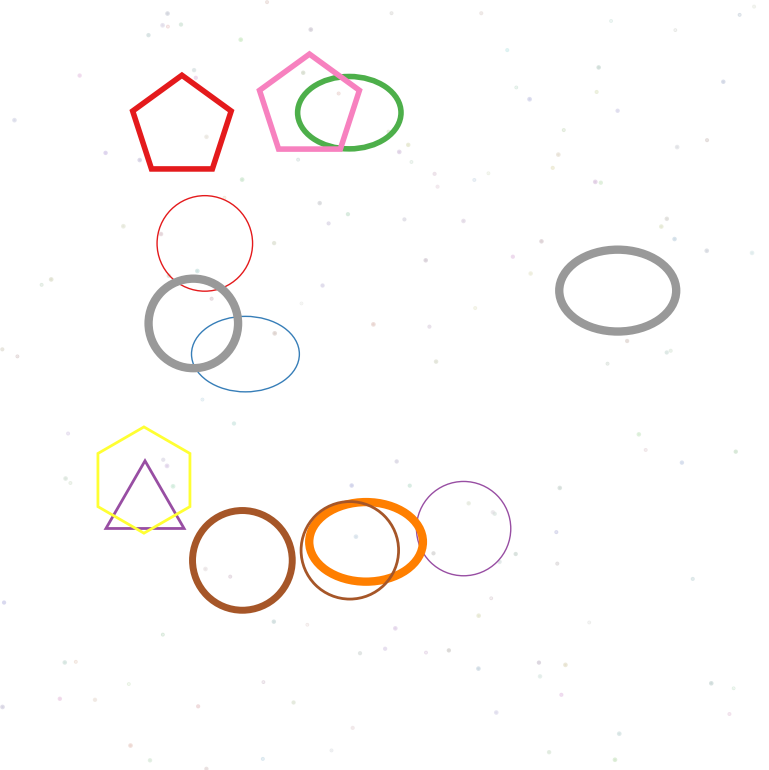[{"shape": "pentagon", "thickness": 2, "radius": 0.34, "center": [0.236, 0.835]}, {"shape": "circle", "thickness": 0.5, "radius": 0.31, "center": [0.266, 0.684]}, {"shape": "oval", "thickness": 0.5, "radius": 0.35, "center": [0.319, 0.54]}, {"shape": "oval", "thickness": 2, "radius": 0.34, "center": [0.454, 0.854]}, {"shape": "triangle", "thickness": 1, "radius": 0.29, "center": [0.188, 0.343]}, {"shape": "circle", "thickness": 0.5, "radius": 0.31, "center": [0.602, 0.313]}, {"shape": "oval", "thickness": 3, "radius": 0.37, "center": [0.475, 0.296]}, {"shape": "hexagon", "thickness": 1, "radius": 0.34, "center": [0.187, 0.377]}, {"shape": "circle", "thickness": 2.5, "radius": 0.32, "center": [0.315, 0.272]}, {"shape": "circle", "thickness": 1, "radius": 0.32, "center": [0.454, 0.285]}, {"shape": "pentagon", "thickness": 2, "radius": 0.34, "center": [0.402, 0.862]}, {"shape": "circle", "thickness": 3, "radius": 0.29, "center": [0.251, 0.58]}, {"shape": "oval", "thickness": 3, "radius": 0.38, "center": [0.802, 0.623]}]